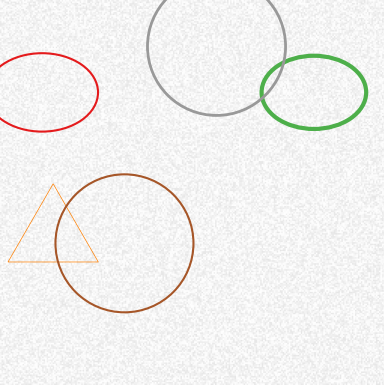[{"shape": "oval", "thickness": 1.5, "radius": 0.73, "center": [0.109, 0.76]}, {"shape": "oval", "thickness": 3, "radius": 0.68, "center": [0.815, 0.76]}, {"shape": "triangle", "thickness": 0.5, "radius": 0.68, "center": [0.138, 0.387]}, {"shape": "circle", "thickness": 1.5, "radius": 0.9, "center": [0.323, 0.368]}, {"shape": "circle", "thickness": 2, "radius": 0.9, "center": [0.562, 0.88]}]